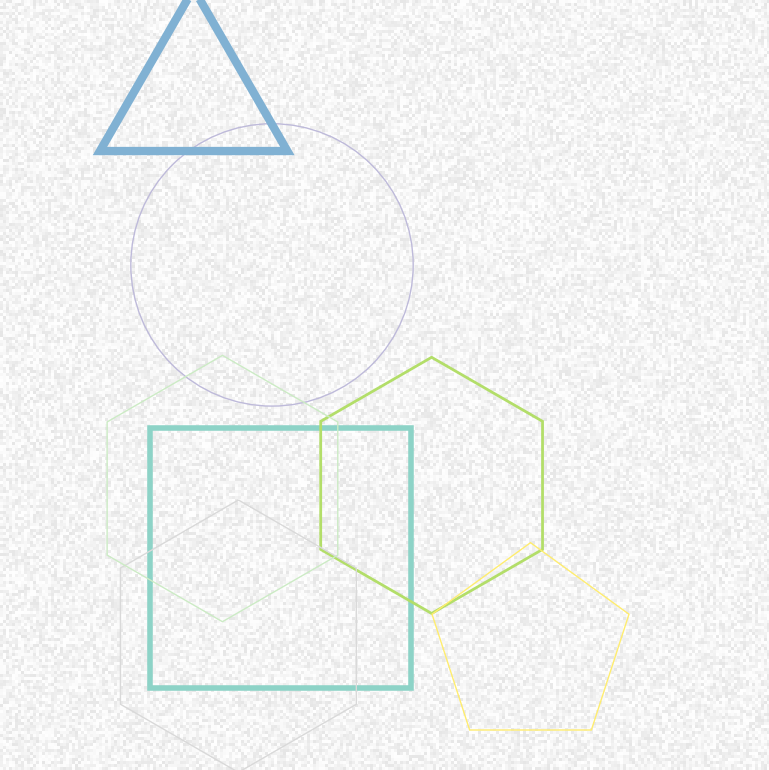[{"shape": "square", "thickness": 2, "radius": 0.85, "center": [0.364, 0.276]}, {"shape": "circle", "thickness": 0.5, "radius": 0.92, "center": [0.353, 0.656]}, {"shape": "triangle", "thickness": 3, "radius": 0.7, "center": [0.251, 0.874]}, {"shape": "hexagon", "thickness": 1, "radius": 0.83, "center": [0.561, 0.37]}, {"shape": "hexagon", "thickness": 0.5, "radius": 0.88, "center": [0.31, 0.174]}, {"shape": "hexagon", "thickness": 0.5, "radius": 0.86, "center": [0.289, 0.366]}, {"shape": "pentagon", "thickness": 0.5, "radius": 0.67, "center": [0.689, 0.161]}]